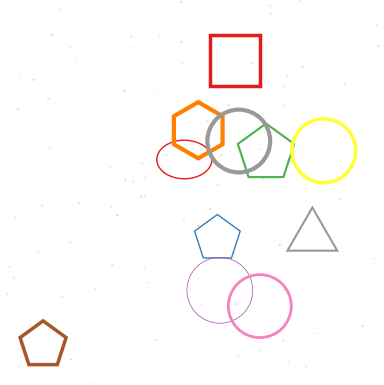[{"shape": "square", "thickness": 2.5, "radius": 0.33, "center": [0.611, 0.843]}, {"shape": "oval", "thickness": 1, "radius": 0.36, "center": [0.479, 0.586]}, {"shape": "pentagon", "thickness": 1, "radius": 0.31, "center": [0.565, 0.38]}, {"shape": "pentagon", "thickness": 1.5, "radius": 0.38, "center": [0.691, 0.602]}, {"shape": "circle", "thickness": 0.5, "radius": 0.43, "center": [0.571, 0.246]}, {"shape": "hexagon", "thickness": 3, "radius": 0.36, "center": [0.515, 0.662]}, {"shape": "circle", "thickness": 2.5, "radius": 0.41, "center": [0.841, 0.608]}, {"shape": "pentagon", "thickness": 2.5, "radius": 0.31, "center": [0.112, 0.104]}, {"shape": "circle", "thickness": 2, "radius": 0.41, "center": [0.675, 0.205]}, {"shape": "circle", "thickness": 3, "radius": 0.41, "center": [0.62, 0.634]}, {"shape": "triangle", "thickness": 1.5, "radius": 0.37, "center": [0.811, 0.386]}]